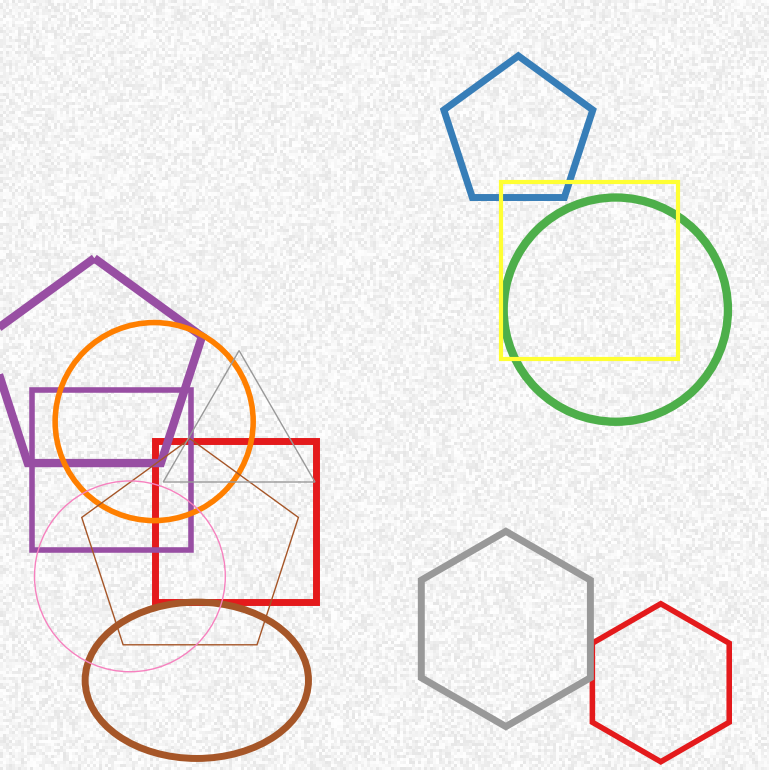[{"shape": "hexagon", "thickness": 2, "radius": 0.51, "center": [0.858, 0.113]}, {"shape": "square", "thickness": 2.5, "radius": 0.52, "center": [0.306, 0.323]}, {"shape": "pentagon", "thickness": 2.5, "radius": 0.51, "center": [0.673, 0.826]}, {"shape": "circle", "thickness": 3, "radius": 0.73, "center": [0.8, 0.598]}, {"shape": "square", "thickness": 2, "radius": 0.52, "center": [0.145, 0.39]}, {"shape": "pentagon", "thickness": 3, "radius": 0.74, "center": [0.123, 0.518]}, {"shape": "circle", "thickness": 2, "radius": 0.64, "center": [0.2, 0.452]}, {"shape": "square", "thickness": 1.5, "radius": 0.57, "center": [0.766, 0.649]}, {"shape": "pentagon", "thickness": 0.5, "radius": 0.74, "center": [0.247, 0.282]}, {"shape": "oval", "thickness": 2.5, "radius": 0.73, "center": [0.256, 0.117]}, {"shape": "circle", "thickness": 0.5, "radius": 0.62, "center": [0.169, 0.251]}, {"shape": "hexagon", "thickness": 2.5, "radius": 0.63, "center": [0.657, 0.183]}, {"shape": "triangle", "thickness": 0.5, "radius": 0.57, "center": [0.311, 0.431]}]